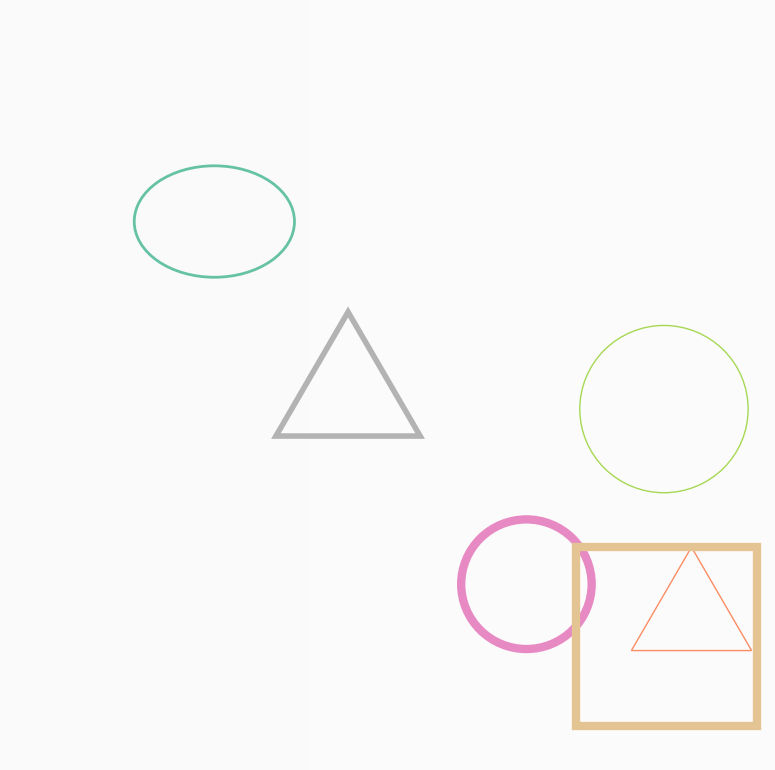[{"shape": "oval", "thickness": 1, "radius": 0.52, "center": [0.277, 0.712]}, {"shape": "triangle", "thickness": 0.5, "radius": 0.45, "center": [0.892, 0.2]}, {"shape": "circle", "thickness": 3, "radius": 0.42, "center": [0.679, 0.241]}, {"shape": "circle", "thickness": 0.5, "radius": 0.54, "center": [0.857, 0.469]}, {"shape": "square", "thickness": 3, "radius": 0.58, "center": [0.86, 0.173]}, {"shape": "triangle", "thickness": 2, "radius": 0.54, "center": [0.449, 0.487]}]